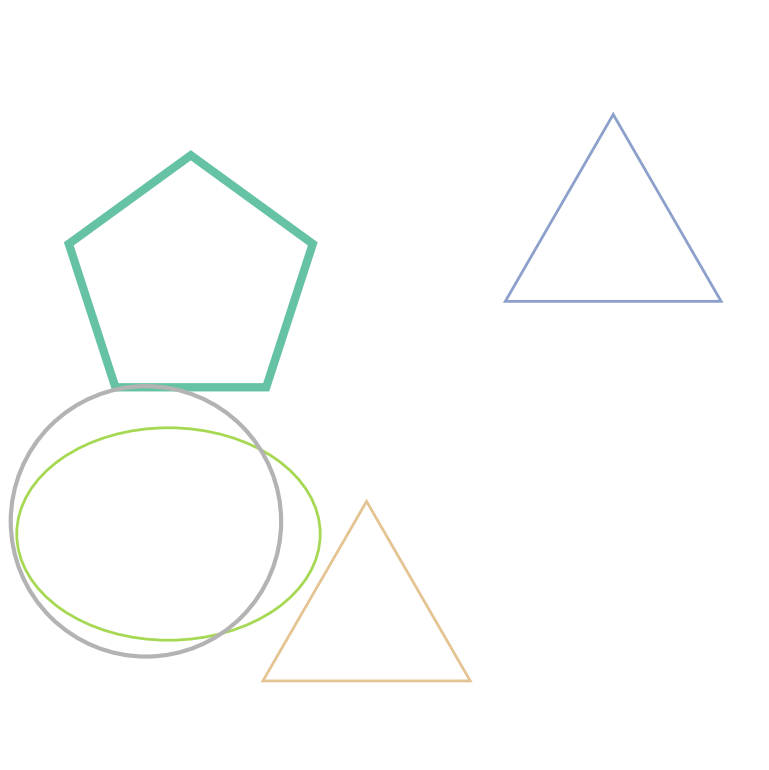[{"shape": "pentagon", "thickness": 3, "radius": 0.83, "center": [0.248, 0.632]}, {"shape": "triangle", "thickness": 1, "radius": 0.81, "center": [0.796, 0.69]}, {"shape": "oval", "thickness": 1, "radius": 0.99, "center": [0.219, 0.306]}, {"shape": "triangle", "thickness": 1, "radius": 0.78, "center": [0.476, 0.193]}, {"shape": "circle", "thickness": 1.5, "radius": 0.88, "center": [0.19, 0.323]}]